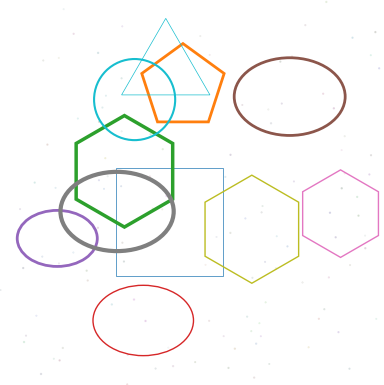[{"shape": "square", "thickness": 0.5, "radius": 0.7, "center": [0.44, 0.424]}, {"shape": "pentagon", "thickness": 2, "radius": 0.56, "center": [0.475, 0.774]}, {"shape": "hexagon", "thickness": 2.5, "radius": 0.72, "center": [0.323, 0.555]}, {"shape": "oval", "thickness": 1, "radius": 0.65, "center": [0.372, 0.168]}, {"shape": "oval", "thickness": 2, "radius": 0.52, "center": [0.149, 0.381]}, {"shape": "oval", "thickness": 2, "radius": 0.72, "center": [0.752, 0.749]}, {"shape": "hexagon", "thickness": 1, "radius": 0.57, "center": [0.885, 0.445]}, {"shape": "oval", "thickness": 3, "radius": 0.74, "center": [0.304, 0.451]}, {"shape": "hexagon", "thickness": 1, "radius": 0.7, "center": [0.654, 0.405]}, {"shape": "triangle", "thickness": 0.5, "radius": 0.66, "center": [0.431, 0.82]}, {"shape": "circle", "thickness": 1.5, "radius": 0.53, "center": [0.35, 0.741]}]